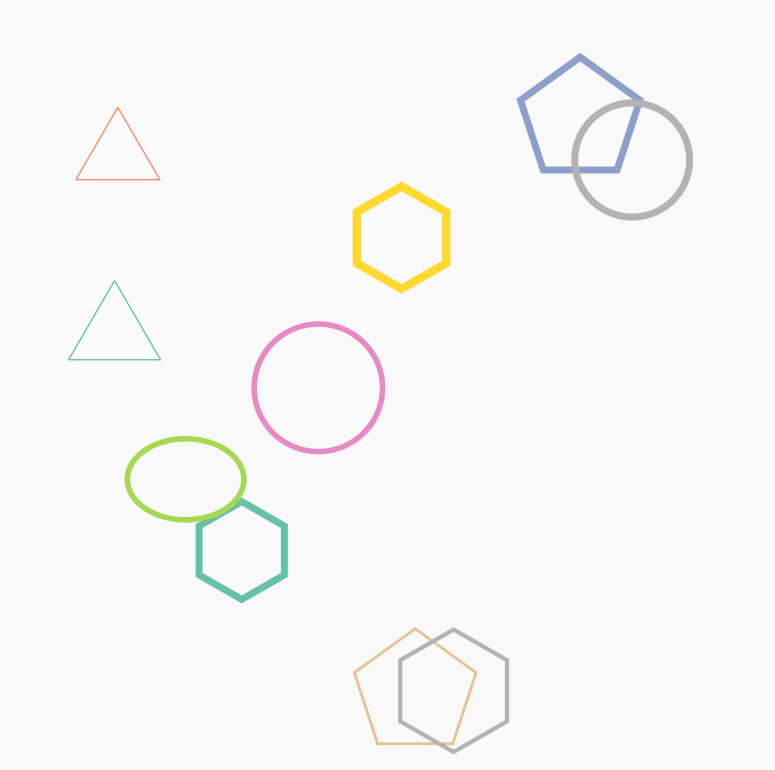[{"shape": "triangle", "thickness": 0.5, "radius": 0.34, "center": [0.148, 0.567]}, {"shape": "hexagon", "thickness": 2.5, "radius": 0.32, "center": [0.312, 0.285]}, {"shape": "triangle", "thickness": 0.5, "radius": 0.31, "center": [0.152, 0.798]}, {"shape": "pentagon", "thickness": 2.5, "radius": 0.41, "center": [0.749, 0.845]}, {"shape": "circle", "thickness": 2, "radius": 0.41, "center": [0.411, 0.496]}, {"shape": "oval", "thickness": 2, "radius": 0.38, "center": [0.24, 0.378]}, {"shape": "hexagon", "thickness": 3, "radius": 0.33, "center": [0.518, 0.691]}, {"shape": "pentagon", "thickness": 1, "radius": 0.41, "center": [0.536, 0.101]}, {"shape": "hexagon", "thickness": 1.5, "radius": 0.4, "center": [0.585, 0.103]}, {"shape": "circle", "thickness": 2.5, "radius": 0.37, "center": [0.816, 0.792]}]